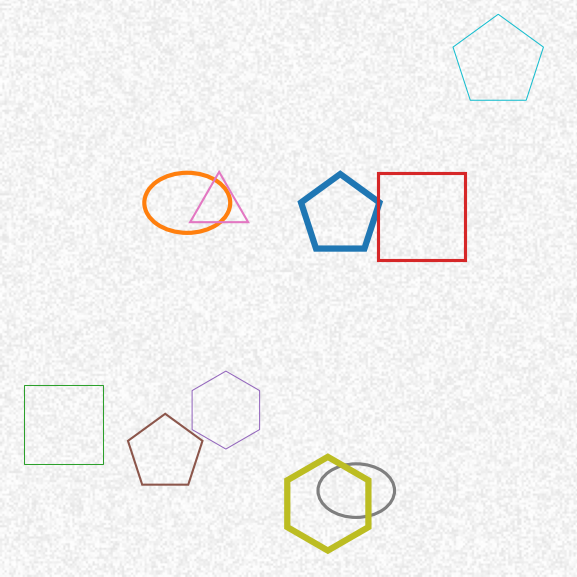[{"shape": "pentagon", "thickness": 3, "radius": 0.36, "center": [0.589, 0.626]}, {"shape": "oval", "thickness": 2, "radius": 0.37, "center": [0.324, 0.648]}, {"shape": "square", "thickness": 0.5, "radius": 0.34, "center": [0.11, 0.264]}, {"shape": "square", "thickness": 1.5, "radius": 0.38, "center": [0.729, 0.625]}, {"shape": "hexagon", "thickness": 0.5, "radius": 0.34, "center": [0.391, 0.289]}, {"shape": "pentagon", "thickness": 1, "radius": 0.34, "center": [0.286, 0.215]}, {"shape": "triangle", "thickness": 1, "radius": 0.29, "center": [0.379, 0.643]}, {"shape": "oval", "thickness": 1.5, "radius": 0.33, "center": [0.617, 0.15]}, {"shape": "hexagon", "thickness": 3, "radius": 0.41, "center": [0.568, 0.127]}, {"shape": "pentagon", "thickness": 0.5, "radius": 0.41, "center": [0.863, 0.892]}]